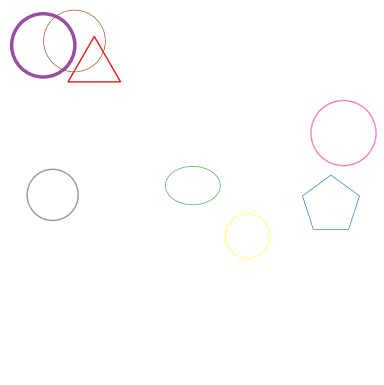[{"shape": "triangle", "thickness": 1, "radius": 0.39, "center": [0.245, 0.827]}, {"shape": "pentagon", "thickness": 0.5, "radius": 0.39, "center": [0.86, 0.467]}, {"shape": "oval", "thickness": 0.5, "radius": 0.36, "center": [0.501, 0.518]}, {"shape": "circle", "thickness": 2.5, "radius": 0.41, "center": [0.112, 0.882]}, {"shape": "circle", "thickness": 0.5, "radius": 0.29, "center": [0.643, 0.387]}, {"shape": "circle", "thickness": 0.5, "radius": 0.4, "center": [0.193, 0.894]}, {"shape": "circle", "thickness": 1, "radius": 0.42, "center": [0.892, 0.654]}, {"shape": "circle", "thickness": 1, "radius": 0.33, "center": [0.137, 0.494]}]